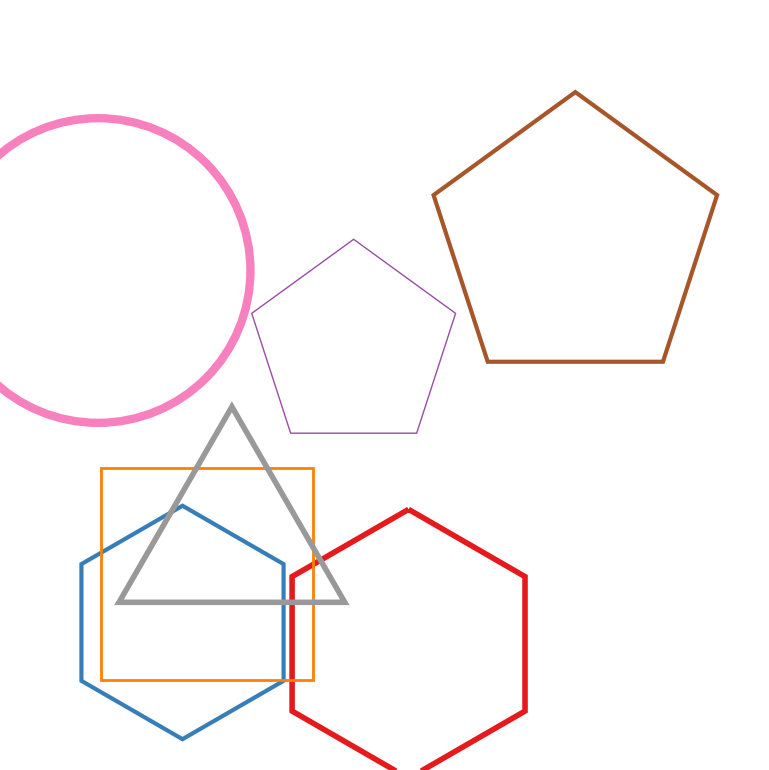[{"shape": "hexagon", "thickness": 2, "radius": 0.87, "center": [0.531, 0.164]}, {"shape": "hexagon", "thickness": 1.5, "radius": 0.76, "center": [0.237, 0.192]}, {"shape": "pentagon", "thickness": 0.5, "radius": 0.7, "center": [0.459, 0.55]}, {"shape": "square", "thickness": 1, "radius": 0.69, "center": [0.269, 0.255]}, {"shape": "pentagon", "thickness": 1.5, "radius": 0.97, "center": [0.747, 0.687]}, {"shape": "circle", "thickness": 3, "radius": 0.99, "center": [0.127, 0.649]}, {"shape": "triangle", "thickness": 2, "radius": 0.85, "center": [0.301, 0.302]}]